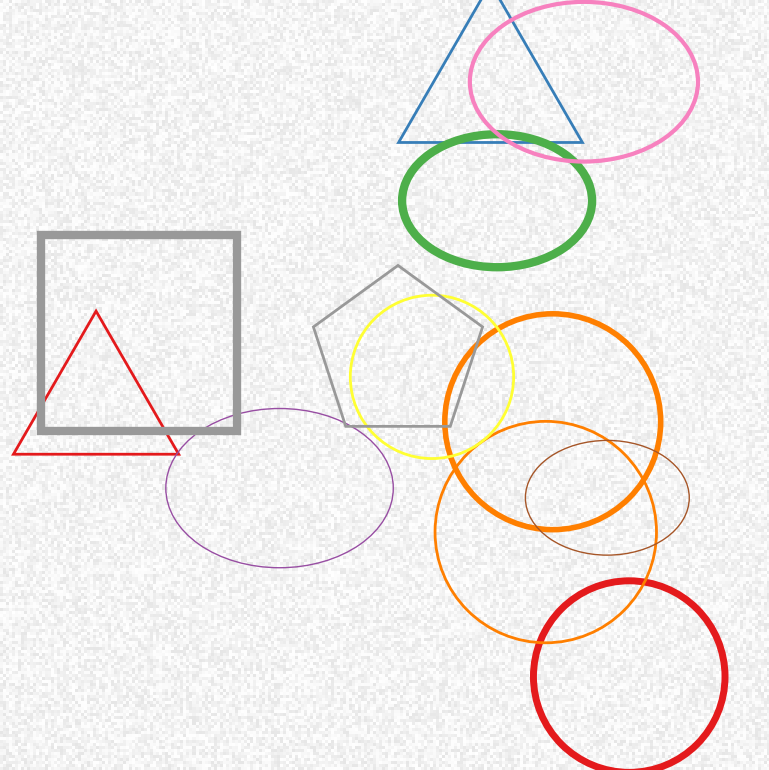[{"shape": "circle", "thickness": 2.5, "radius": 0.62, "center": [0.817, 0.121]}, {"shape": "triangle", "thickness": 1, "radius": 0.62, "center": [0.125, 0.472]}, {"shape": "triangle", "thickness": 1, "radius": 0.69, "center": [0.637, 0.884]}, {"shape": "oval", "thickness": 3, "radius": 0.62, "center": [0.646, 0.739]}, {"shape": "oval", "thickness": 0.5, "radius": 0.74, "center": [0.363, 0.366]}, {"shape": "circle", "thickness": 2, "radius": 0.7, "center": [0.718, 0.452]}, {"shape": "circle", "thickness": 1, "radius": 0.72, "center": [0.709, 0.309]}, {"shape": "circle", "thickness": 1, "radius": 0.53, "center": [0.561, 0.511]}, {"shape": "oval", "thickness": 0.5, "radius": 0.53, "center": [0.789, 0.354]}, {"shape": "oval", "thickness": 1.5, "radius": 0.74, "center": [0.758, 0.894]}, {"shape": "pentagon", "thickness": 1, "radius": 0.58, "center": [0.517, 0.54]}, {"shape": "square", "thickness": 3, "radius": 0.64, "center": [0.181, 0.568]}]